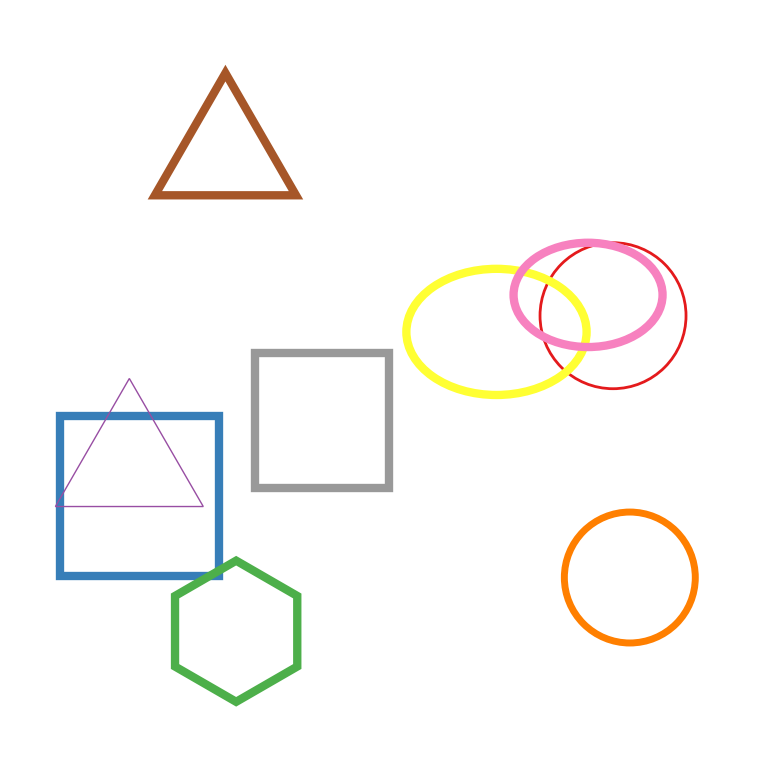[{"shape": "circle", "thickness": 1, "radius": 0.47, "center": [0.796, 0.59]}, {"shape": "square", "thickness": 3, "radius": 0.52, "center": [0.181, 0.356]}, {"shape": "hexagon", "thickness": 3, "radius": 0.46, "center": [0.307, 0.18]}, {"shape": "triangle", "thickness": 0.5, "radius": 0.55, "center": [0.168, 0.398]}, {"shape": "circle", "thickness": 2.5, "radius": 0.43, "center": [0.818, 0.25]}, {"shape": "oval", "thickness": 3, "radius": 0.59, "center": [0.645, 0.569]}, {"shape": "triangle", "thickness": 3, "radius": 0.53, "center": [0.293, 0.799]}, {"shape": "oval", "thickness": 3, "radius": 0.48, "center": [0.764, 0.617]}, {"shape": "square", "thickness": 3, "radius": 0.44, "center": [0.418, 0.454]}]